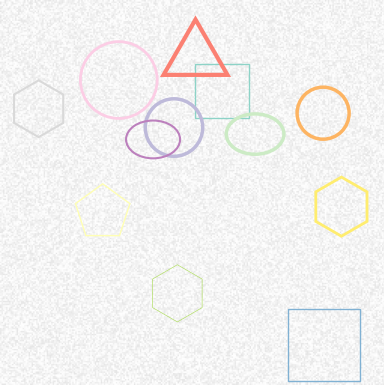[{"shape": "square", "thickness": 1, "radius": 0.35, "center": [0.576, 0.764]}, {"shape": "pentagon", "thickness": 1, "radius": 0.37, "center": [0.267, 0.448]}, {"shape": "circle", "thickness": 2.5, "radius": 0.37, "center": [0.452, 0.669]}, {"shape": "triangle", "thickness": 3, "radius": 0.48, "center": [0.508, 0.853]}, {"shape": "square", "thickness": 1, "radius": 0.46, "center": [0.841, 0.104]}, {"shape": "circle", "thickness": 2.5, "radius": 0.34, "center": [0.839, 0.706]}, {"shape": "hexagon", "thickness": 0.5, "radius": 0.37, "center": [0.461, 0.238]}, {"shape": "circle", "thickness": 2, "radius": 0.5, "center": [0.309, 0.792]}, {"shape": "hexagon", "thickness": 1.5, "radius": 0.37, "center": [0.1, 0.718]}, {"shape": "oval", "thickness": 1.5, "radius": 0.35, "center": [0.398, 0.638]}, {"shape": "oval", "thickness": 2.5, "radius": 0.37, "center": [0.663, 0.652]}, {"shape": "hexagon", "thickness": 2, "radius": 0.38, "center": [0.887, 0.463]}]